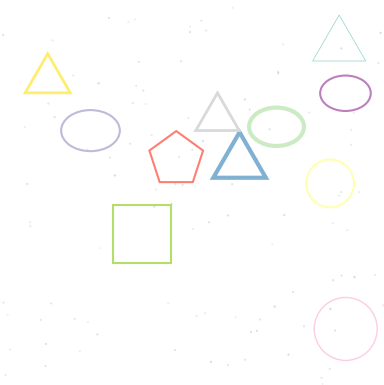[{"shape": "triangle", "thickness": 0.5, "radius": 0.4, "center": [0.881, 0.881]}, {"shape": "circle", "thickness": 1.5, "radius": 0.31, "center": [0.857, 0.524]}, {"shape": "oval", "thickness": 1.5, "radius": 0.38, "center": [0.235, 0.661]}, {"shape": "pentagon", "thickness": 1.5, "radius": 0.37, "center": [0.458, 0.586]}, {"shape": "triangle", "thickness": 3, "radius": 0.39, "center": [0.622, 0.578]}, {"shape": "square", "thickness": 1.5, "radius": 0.38, "center": [0.368, 0.392]}, {"shape": "circle", "thickness": 1, "radius": 0.41, "center": [0.898, 0.146]}, {"shape": "triangle", "thickness": 2, "radius": 0.33, "center": [0.565, 0.694]}, {"shape": "oval", "thickness": 1.5, "radius": 0.33, "center": [0.897, 0.758]}, {"shape": "oval", "thickness": 3, "radius": 0.36, "center": [0.718, 0.671]}, {"shape": "triangle", "thickness": 2, "radius": 0.34, "center": [0.124, 0.793]}]